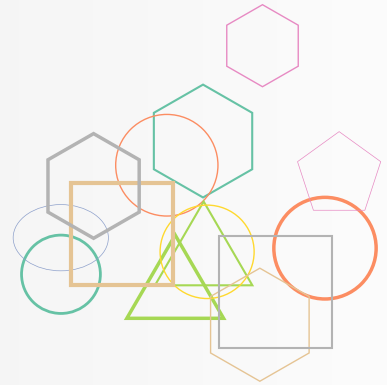[{"shape": "hexagon", "thickness": 1.5, "radius": 0.73, "center": [0.524, 0.634]}, {"shape": "circle", "thickness": 2, "radius": 0.51, "center": [0.157, 0.288]}, {"shape": "circle", "thickness": 2.5, "radius": 0.66, "center": [0.839, 0.355]}, {"shape": "circle", "thickness": 1, "radius": 0.66, "center": [0.431, 0.571]}, {"shape": "oval", "thickness": 0.5, "radius": 0.61, "center": [0.157, 0.383]}, {"shape": "pentagon", "thickness": 0.5, "radius": 0.56, "center": [0.875, 0.545]}, {"shape": "hexagon", "thickness": 1, "radius": 0.53, "center": [0.677, 0.881]}, {"shape": "triangle", "thickness": 1.5, "radius": 0.73, "center": [0.526, 0.331]}, {"shape": "triangle", "thickness": 2.5, "radius": 0.72, "center": [0.452, 0.245]}, {"shape": "circle", "thickness": 1, "radius": 0.61, "center": [0.534, 0.346]}, {"shape": "square", "thickness": 3, "radius": 0.66, "center": [0.315, 0.392]}, {"shape": "hexagon", "thickness": 1, "radius": 0.73, "center": [0.671, 0.157]}, {"shape": "hexagon", "thickness": 2.5, "radius": 0.68, "center": [0.242, 0.517]}, {"shape": "square", "thickness": 1.5, "radius": 0.72, "center": [0.711, 0.241]}]